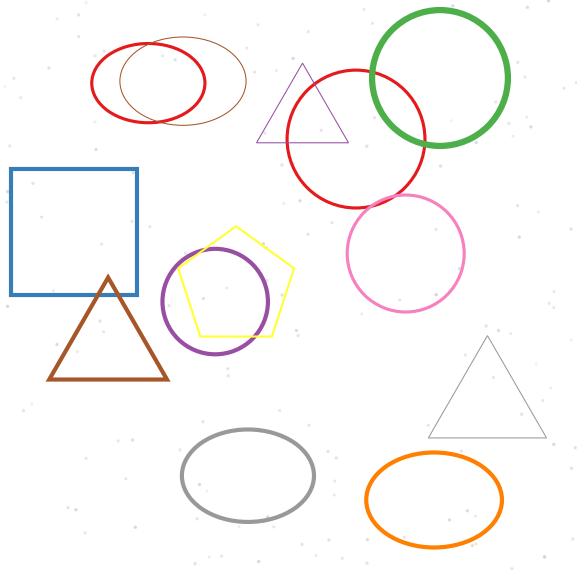[{"shape": "oval", "thickness": 1.5, "radius": 0.49, "center": [0.257, 0.855]}, {"shape": "circle", "thickness": 1.5, "radius": 0.6, "center": [0.616, 0.758]}, {"shape": "square", "thickness": 2, "radius": 0.55, "center": [0.129, 0.597]}, {"shape": "circle", "thickness": 3, "radius": 0.59, "center": [0.762, 0.864]}, {"shape": "triangle", "thickness": 0.5, "radius": 0.46, "center": [0.524, 0.798]}, {"shape": "circle", "thickness": 2, "radius": 0.46, "center": [0.373, 0.477]}, {"shape": "oval", "thickness": 2, "radius": 0.59, "center": [0.752, 0.133]}, {"shape": "pentagon", "thickness": 1, "radius": 0.53, "center": [0.409, 0.502]}, {"shape": "oval", "thickness": 0.5, "radius": 0.55, "center": [0.317, 0.859]}, {"shape": "triangle", "thickness": 2, "radius": 0.59, "center": [0.187, 0.401]}, {"shape": "circle", "thickness": 1.5, "radius": 0.51, "center": [0.702, 0.56]}, {"shape": "oval", "thickness": 2, "radius": 0.57, "center": [0.429, 0.175]}, {"shape": "triangle", "thickness": 0.5, "radius": 0.59, "center": [0.844, 0.3]}]